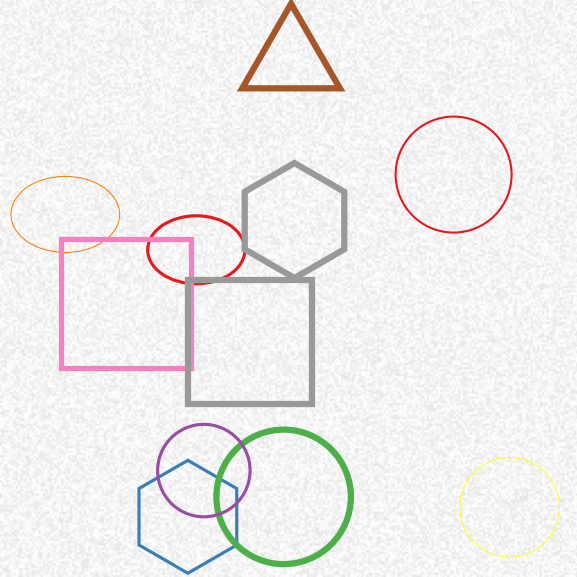[{"shape": "oval", "thickness": 1.5, "radius": 0.42, "center": [0.34, 0.567]}, {"shape": "circle", "thickness": 1, "radius": 0.5, "center": [0.785, 0.697]}, {"shape": "hexagon", "thickness": 1.5, "radius": 0.49, "center": [0.325, 0.104]}, {"shape": "circle", "thickness": 3, "radius": 0.58, "center": [0.491, 0.139]}, {"shape": "circle", "thickness": 1.5, "radius": 0.4, "center": [0.353, 0.184]}, {"shape": "oval", "thickness": 0.5, "radius": 0.47, "center": [0.113, 0.628]}, {"shape": "circle", "thickness": 0.5, "radius": 0.43, "center": [0.882, 0.121]}, {"shape": "triangle", "thickness": 3, "radius": 0.49, "center": [0.504, 0.895]}, {"shape": "square", "thickness": 2.5, "radius": 0.56, "center": [0.218, 0.474]}, {"shape": "hexagon", "thickness": 3, "radius": 0.5, "center": [0.51, 0.617]}, {"shape": "square", "thickness": 3, "radius": 0.54, "center": [0.432, 0.408]}]